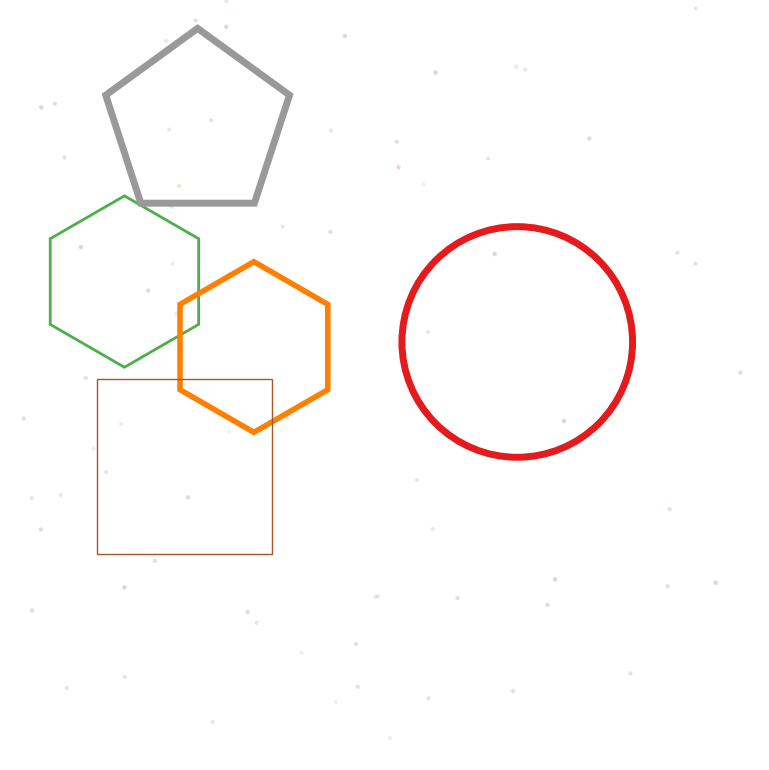[{"shape": "circle", "thickness": 2.5, "radius": 0.75, "center": [0.672, 0.556]}, {"shape": "hexagon", "thickness": 1, "radius": 0.56, "center": [0.162, 0.634]}, {"shape": "hexagon", "thickness": 2, "radius": 0.55, "center": [0.33, 0.549]}, {"shape": "square", "thickness": 0.5, "radius": 0.57, "center": [0.239, 0.395]}, {"shape": "pentagon", "thickness": 2.5, "radius": 0.63, "center": [0.257, 0.838]}]